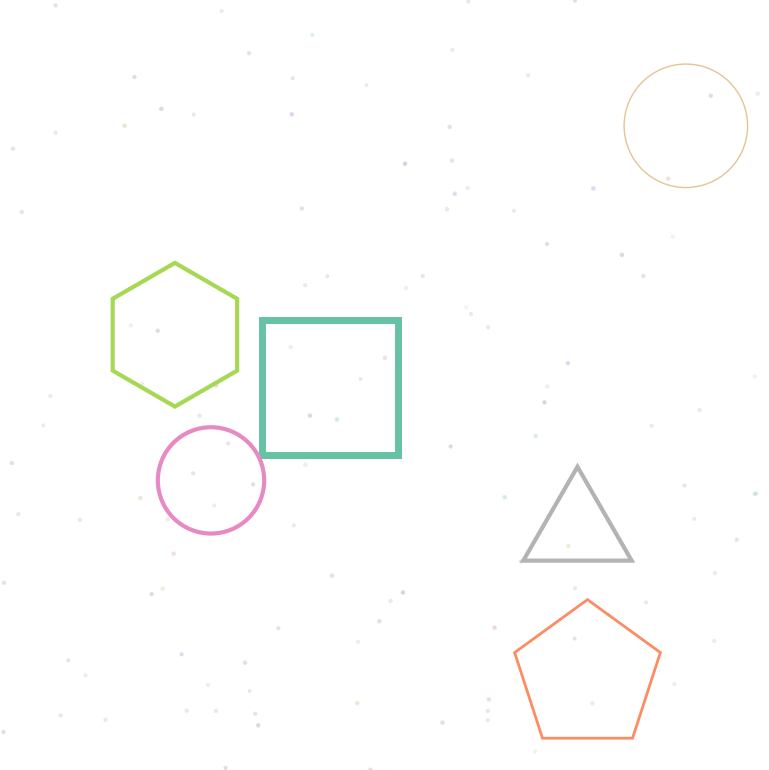[{"shape": "square", "thickness": 2.5, "radius": 0.44, "center": [0.429, 0.497]}, {"shape": "pentagon", "thickness": 1, "radius": 0.5, "center": [0.763, 0.122]}, {"shape": "circle", "thickness": 1.5, "radius": 0.35, "center": [0.274, 0.376]}, {"shape": "hexagon", "thickness": 1.5, "radius": 0.47, "center": [0.227, 0.565]}, {"shape": "circle", "thickness": 0.5, "radius": 0.4, "center": [0.891, 0.837]}, {"shape": "triangle", "thickness": 1.5, "radius": 0.41, "center": [0.75, 0.313]}]